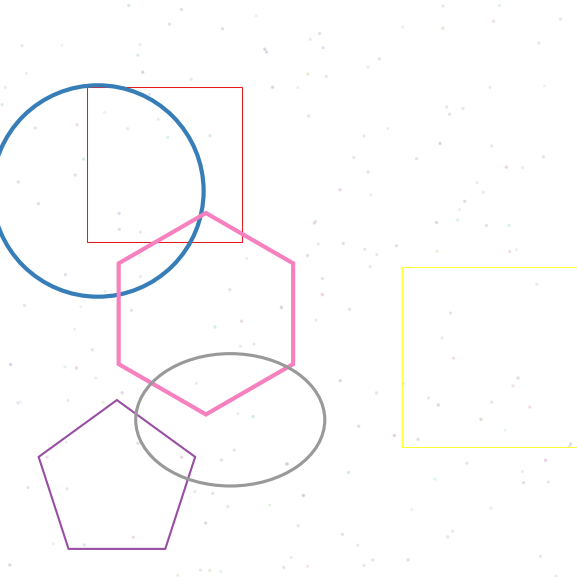[{"shape": "square", "thickness": 0.5, "radius": 0.67, "center": [0.285, 0.715]}, {"shape": "circle", "thickness": 2, "radius": 0.92, "center": [0.17, 0.668]}, {"shape": "pentagon", "thickness": 1, "radius": 0.71, "center": [0.202, 0.164]}, {"shape": "square", "thickness": 0.5, "radius": 0.78, "center": [0.853, 0.381]}, {"shape": "hexagon", "thickness": 2, "radius": 0.87, "center": [0.357, 0.456]}, {"shape": "oval", "thickness": 1.5, "radius": 0.82, "center": [0.399, 0.272]}]